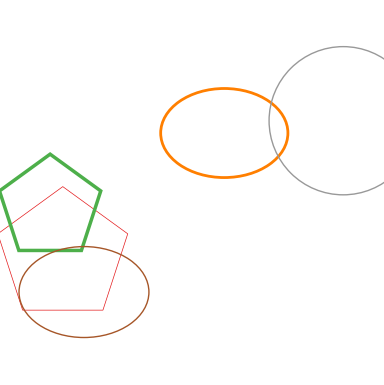[{"shape": "pentagon", "thickness": 0.5, "radius": 0.89, "center": [0.163, 0.338]}, {"shape": "pentagon", "thickness": 2.5, "radius": 0.69, "center": [0.13, 0.461]}, {"shape": "oval", "thickness": 2, "radius": 0.83, "center": [0.583, 0.654]}, {"shape": "oval", "thickness": 1, "radius": 0.84, "center": [0.218, 0.241]}, {"shape": "circle", "thickness": 1, "radius": 0.96, "center": [0.891, 0.686]}]